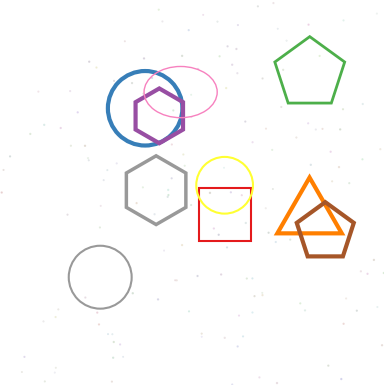[{"shape": "square", "thickness": 1.5, "radius": 0.34, "center": [0.584, 0.443]}, {"shape": "circle", "thickness": 3, "radius": 0.48, "center": [0.377, 0.719]}, {"shape": "pentagon", "thickness": 2, "radius": 0.48, "center": [0.805, 0.809]}, {"shape": "hexagon", "thickness": 3, "radius": 0.36, "center": [0.414, 0.699]}, {"shape": "triangle", "thickness": 3, "radius": 0.48, "center": [0.804, 0.442]}, {"shape": "circle", "thickness": 1.5, "radius": 0.37, "center": [0.583, 0.519]}, {"shape": "pentagon", "thickness": 3, "radius": 0.39, "center": [0.845, 0.397]}, {"shape": "oval", "thickness": 1, "radius": 0.47, "center": [0.469, 0.761]}, {"shape": "circle", "thickness": 1.5, "radius": 0.41, "center": [0.26, 0.28]}, {"shape": "hexagon", "thickness": 2.5, "radius": 0.45, "center": [0.405, 0.506]}]